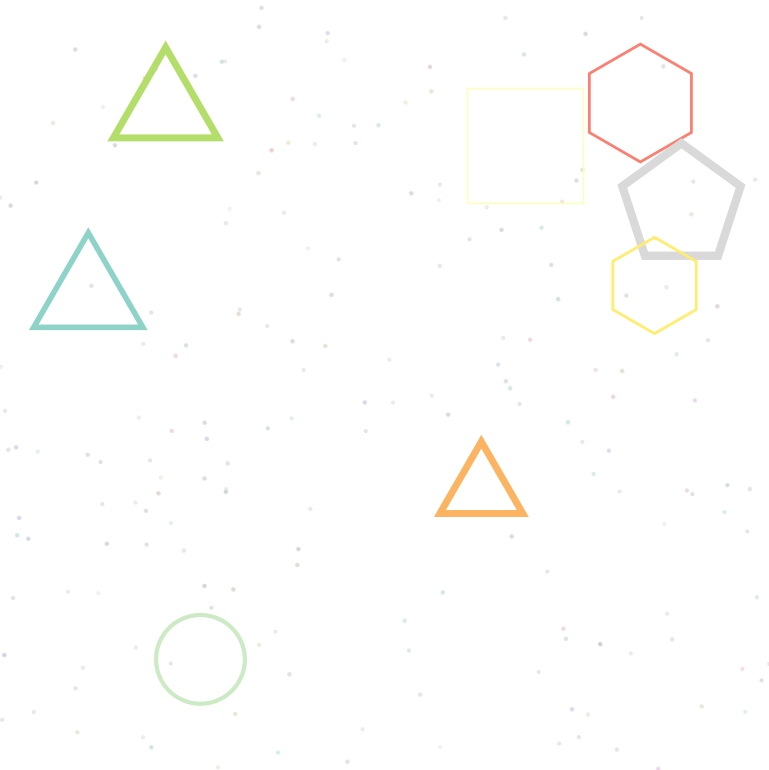[{"shape": "triangle", "thickness": 2, "radius": 0.41, "center": [0.115, 0.616]}, {"shape": "square", "thickness": 0.5, "radius": 0.38, "center": [0.682, 0.811]}, {"shape": "hexagon", "thickness": 1, "radius": 0.38, "center": [0.832, 0.866]}, {"shape": "triangle", "thickness": 2.5, "radius": 0.31, "center": [0.625, 0.364]}, {"shape": "triangle", "thickness": 2.5, "radius": 0.39, "center": [0.215, 0.86]}, {"shape": "pentagon", "thickness": 3, "radius": 0.4, "center": [0.885, 0.733]}, {"shape": "circle", "thickness": 1.5, "radius": 0.29, "center": [0.26, 0.144]}, {"shape": "hexagon", "thickness": 1, "radius": 0.31, "center": [0.85, 0.629]}]